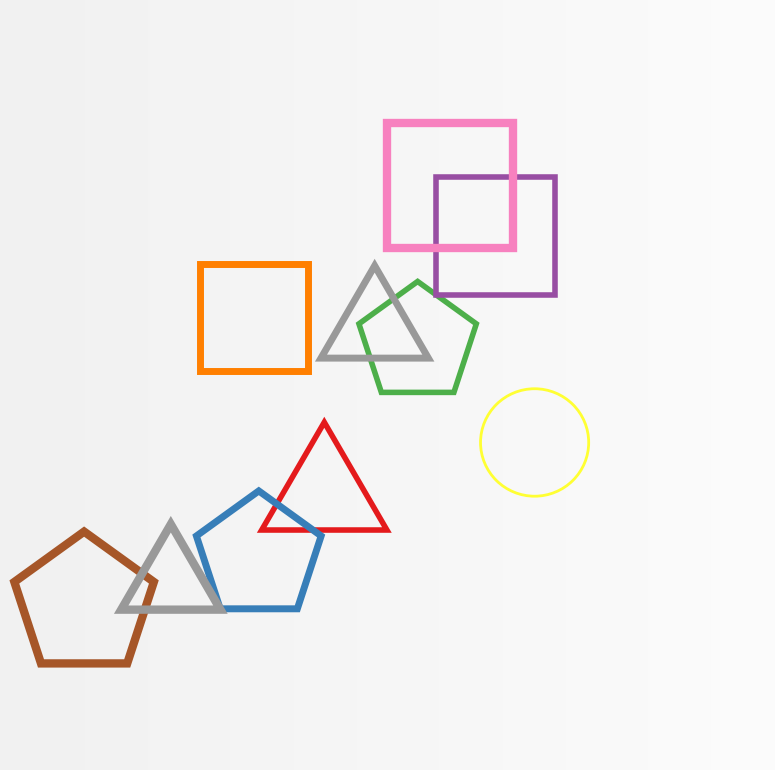[{"shape": "triangle", "thickness": 2, "radius": 0.47, "center": [0.418, 0.358]}, {"shape": "pentagon", "thickness": 2.5, "radius": 0.42, "center": [0.334, 0.278]}, {"shape": "pentagon", "thickness": 2, "radius": 0.4, "center": [0.539, 0.555]}, {"shape": "square", "thickness": 2, "radius": 0.38, "center": [0.64, 0.693]}, {"shape": "square", "thickness": 2.5, "radius": 0.35, "center": [0.328, 0.588]}, {"shape": "circle", "thickness": 1, "radius": 0.35, "center": [0.69, 0.425]}, {"shape": "pentagon", "thickness": 3, "radius": 0.47, "center": [0.109, 0.215]}, {"shape": "square", "thickness": 3, "radius": 0.4, "center": [0.581, 0.759]}, {"shape": "triangle", "thickness": 3, "radius": 0.37, "center": [0.22, 0.245]}, {"shape": "triangle", "thickness": 2.5, "radius": 0.4, "center": [0.483, 0.575]}]